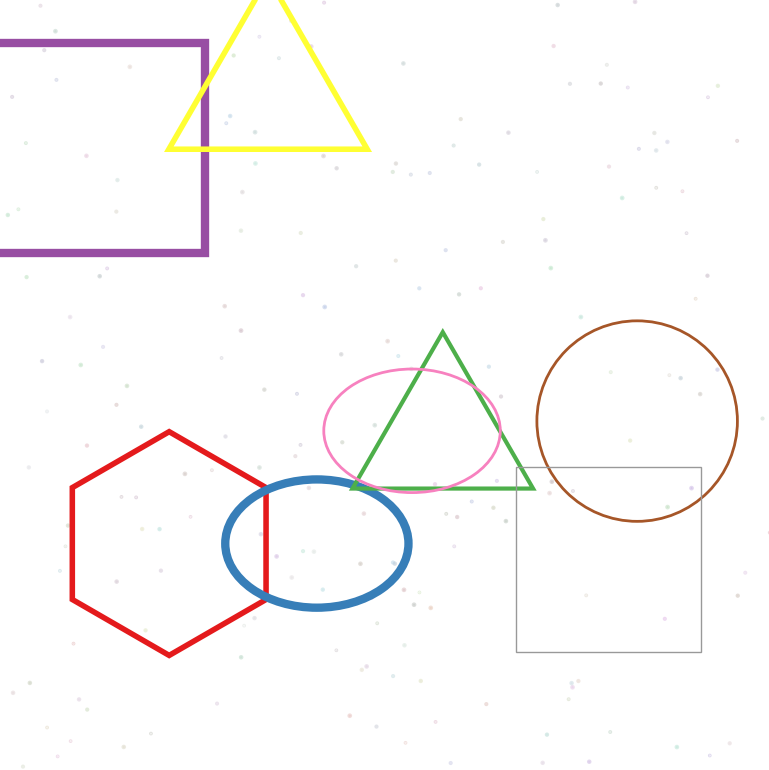[{"shape": "hexagon", "thickness": 2, "radius": 0.73, "center": [0.22, 0.294]}, {"shape": "oval", "thickness": 3, "radius": 0.59, "center": [0.412, 0.294]}, {"shape": "triangle", "thickness": 1.5, "radius": 0.68, "center": [0.575, 0.433]}, {"shape": "square", "thickness": 3, "radius": 0.68, "center": [0.129, 0.808]}, {"shape": "triangle", "thickness": 2, "radius": 0.74, "center": [0.348, 0.881]}, {"shape": "circle", "thickness": 1, "radius": 0.65, "center": [0.827, 0.453]}, {"shape": "oval", "thickness": 1, "radius": 0.57, "center": [0.535, 0.441]}, {"shape": "square", "thickness": 0.5, "radius": 0.6, "center": [0.79, 0.274]}]